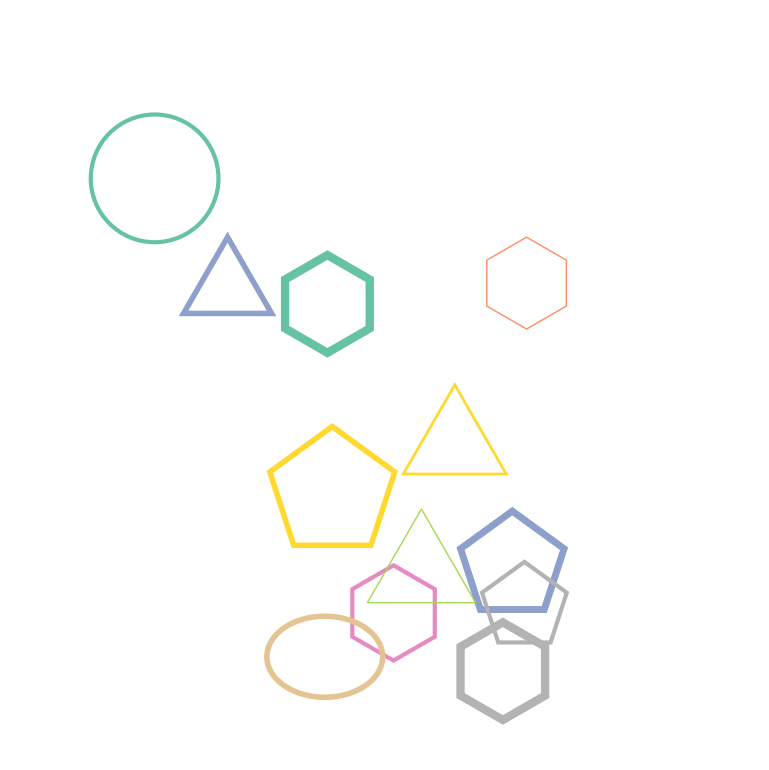[{"shape": "hexagon", "thickness": 3, "radius": 0.32, "center": [0.425, 0.605]}, {"shape": "circle", "thickness": 1.5, "radius": 0.41, "center": [0.201, 0.768]}, {"shape": "hexagon", "thickness": 0.5, "radius": 0.3, "center": [0.684, 0.632]}, {"shape": "triangle", "thickness": 2, "radius": 0.33, "center": [0.296, 0.626]}, {"shape": "pentagon", "thickness": 2.5, "radius": 0.35, "center": [0.665, 0.266]}, {"shape": "hexagon", "thickness": 1.5, "radius": 0.31, "center": [0.511, 0.204]}, {"shape": "triangle", "thickness": 0.5, "radius": 0.41, "center": [0.547, 0.258]}, {"shape": "pentagon", "thickness": 2, "radius": 0.43, "center": [0.432, 0.361]}, {"shape": "triangle", "thickness": 1, "radius": 0.39, "center": [0.591, 0.423]}, {"shape": "oval", "thickness": 2, "radius": 0.38, "center": [0.422, 0.147]}, {"shape": "hexagon", "thickness": 3, "radius": 0.32, "center": [0.653, 0.128]}, {"shape": "pentagon", "thickness": 1.5, "radius": 0.29, "center": [0.681, 0.212]}]